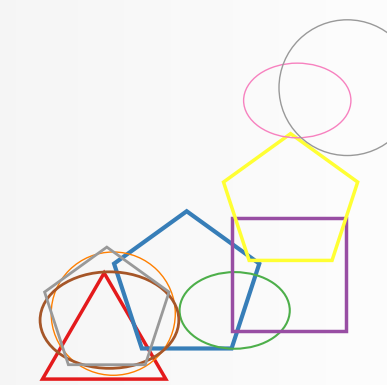[{"shape": "triangle", "thickness": 2.5, "radius": 0.92, "center": [0.269, 0.107]}, {"shape": "pentagon", "thickness": 3, "radius": 0.99, "center": [0.482, 0.254]}, {"shape": "oval", "thickness": 1.5, "radius": 0.71, "center": [0.606, 0.194]}, {"shape": "square", "thickness": 2.5, "radius": 0.73, "center": [0.746, 0.287]}, {"shape": "circle", "thickness": 1, "radius": 0.8, "center": [0.292, 0.185]}, {"shape": "pentagon", "thickness": 2.5, "radius": 0.91, "center": [0.75, 0.471]}, {"shape": "oval", "thickness": 2, "radius": 0.9, "center": [0.282, 0.169]}, {"shape": "oval", "thickness": 1, "radius": 0.69, "center": [0.767, 0.739]}, {"shape": "circle", "thickness": 1, "radius": 0.88, "center": [0.896, 0.772]}, {"shape": "pentagon", "thickness": 2, "radius": 0.84, "center": [0.276, 0.189]}]